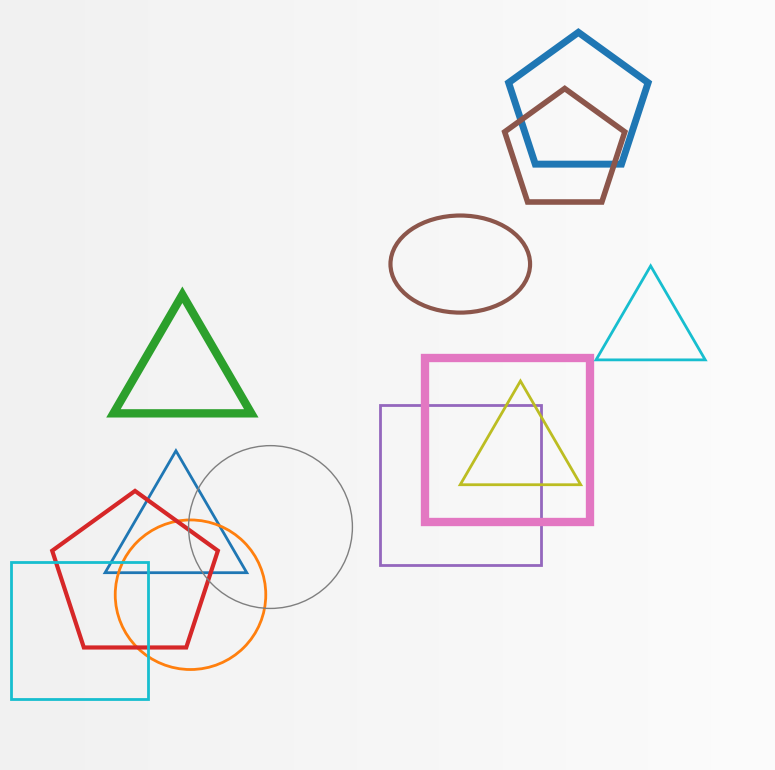[{"shape": "pentagon", "thickness": 2.5, "radius": 0.47, "center": [0.746, 0.863]}, {"shape": "triangle", "thickness": 1, "radius": 0.53, "center": [0.227, 0.309]}, {"shape": "circle", "thickness": 1, "radius": 0.49, "center": [0.246, 0.228]}, {"shape": "triangle", "thickness": 3, "radius": 0.51, "center": [0.235, 0.515]}, {"shape": "pentagon", "thickness": 1.5, "radius": 0.56, "center": [0.174, 0.25]}, {"shape": "square", "thickness": 1, "radius": 0.52, "center": [0.594, 0.371]}, {"shape": "pentagon", "thickness": 2, "radius": 0.41, "center": [0.729, 0.804]}, {"shape": "oval", "thickness": 1.5, "radius": 0.45, "center": [0.594, 0.657]}, {"shape": "square", "thickness": 3, "radius": 0.53, "center": [0.655, 0.428]}, {"shape": "circle", "thickness": 0.5, "radius": 0.53, "center": [0.349, 0.316]}, {"shape": "triangle", "thickness": 1, "radius": 0.45, "center": [0.672, 0.415]}, {"shape": "square", "thickness": 1, "radius": 0.44, "center": [0.103, 0.181]}, {"shape": "triangle", "thickness": 1, "radius": 0.41, "center": [0.84, 0.573]}]